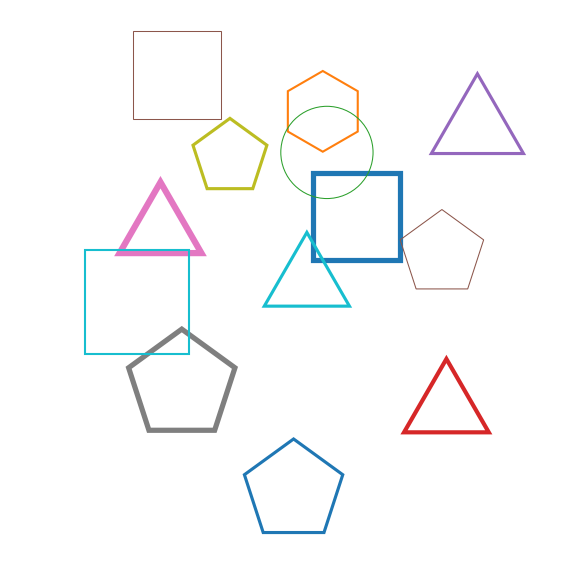[{"shape": "square", "thickness": 2.5, "radius": 0.38, "center": [0.618, 0.624]}, {"shape": "pentagon", "thickness": 1.5, "radius": 0.45, "center": [0.508, 0.149]}, {"shape": "hexagon", "thickness": 1, "radius": 0.35, "center": [0.559, 0.806]}, {"shape": "circle", "thickness": 0.5, "radius": 0.4, "center": [0.566, 0.735]}, {"shape": "triangle", "thickness": 2, "radius": 0.42, "center": [0.773, 0.293]}, {"shape": "triangle", "thickness": 1.5, "radius": 0.46, "center": [0.827, 0.779]}, {"shape": "square", "thickness": 0.5, "radius": 0.38, "center": [0.307, 0.869]}, {"shape": "pentagon", "thickness": 0.5, "radius": 0.38, "center": [0.765, 0.56]}, {"shape": "triangle", "thickness": 3, "radius": 0.41, "center": [0.278, 0.602]}, {"shape": "pentagon", "thickness": 2.5, "radius": 0.48, "center": [0.315, 0.332]}, {"shape": "pentagon", "thickness": 1.5, "radius": 0.34, "center": [0.398, 0.727]}, {"shape": "triangle", "thickness": 1.5, "radius": 0.43, "center": [0.531, 0.512]}, {"shape": "square", "thickness": 1, "radius": 0.45, "center": [0.238, 0.476]}]